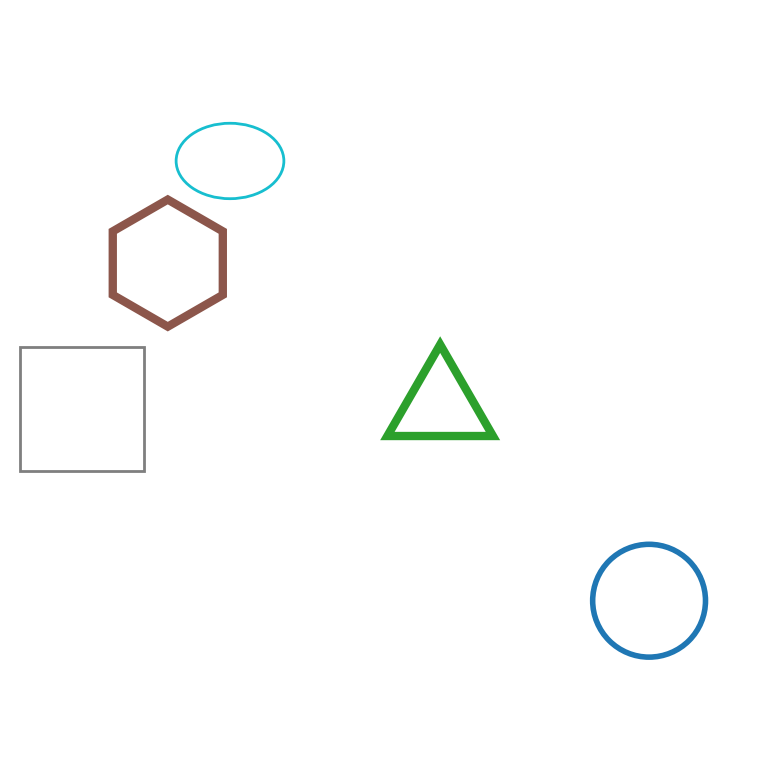[{"shape": "circle", "thickness": 2, "radius": 0.37, "center": [0.843, 0.22]}, {"shape": "triangle", "thickness": 3, "radius": 0.4, "center": [0.572, 0.473]}, {"shape": "hexagon", "thickness": 3, "radius": 0.41, "center": [0.218, 0.658]}, {"shape": "square", "thickness": 1, "radius": 0.4, "center": [0.106, 0.469]}, {"shape": "oval", "thickness": 1, "radius": 0.35, "center": [0.299, 0.791]}]